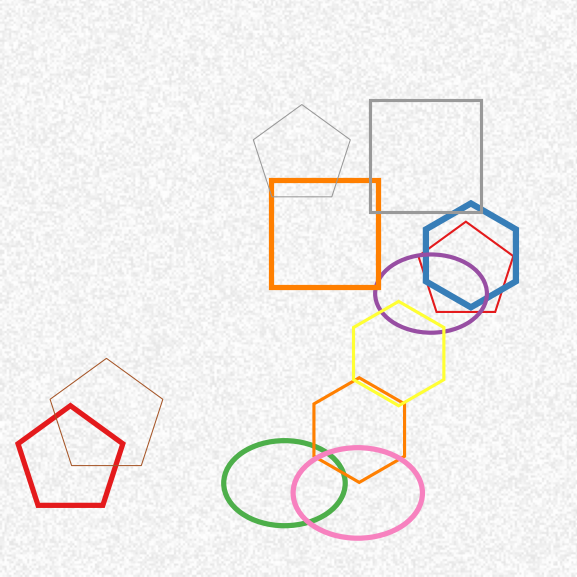[{"shape": "pentagon", "thickness": 1, "radius": 0.43, "center": [0.807, 0.529]}, {"shape": "pentagon", "thickness": 2.5, "radius": 0.48, "center": [0.122, 0.201]}, {"shape": "hexagon", "thickness": 3, "radius": 0.45, "center": [0.815, 0.557]}, {"shape": "oval", "thickness": 2.5, "radius": 0.53, "center": [0.493, 0.162]}, {"shape": "oval", "thickness": 2, "radius": 0.48, "center": [0.746, 0.491]}, {"shape": "hexagon", "thickness": 1.5, "radius": 0.45, "center": [0.622, 0.254]}, {"shape": "square", "thickness": 2.5, "radius": 0.47, "center": [0.562, 0.595]}, {"shape": "hexagon", "thickness": 1.5, "radius": 0.45, "center": [0.69, 0.387]}, {"shape": "pentagon", "thickness": 0.5, "radius": 0.51, "center": [0.184, 0.276]}, {"shape": "oval", "thickness": 2.5, "radius": 0.56, "center": [0.62, 0.146]}, {"shape": "pentagon", "thickness": 0.5, "radius": 0.44, "center": [0.523, 0.73]}, {"shape": "square", "thickness": 1.5, "radius": 0.48, "center": [0.737, 0.729]}]